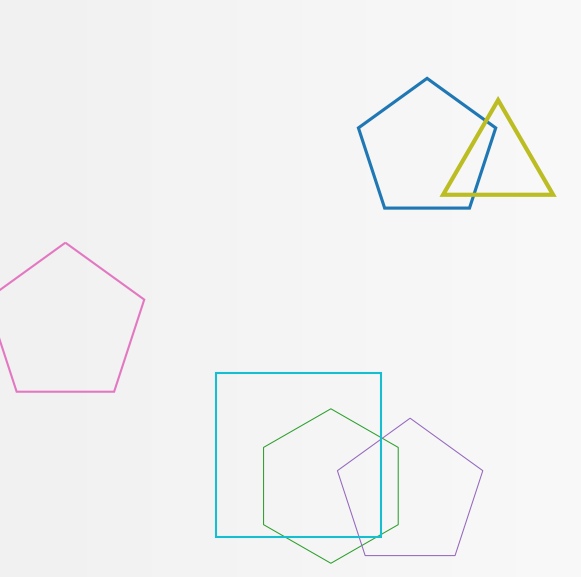[{"shape": "pentagon", "thickness": 1.5, "radius": 0.62, "center": [0.735, 0.739]}, {"shape": "hexagon", "thickness": 0.5, "radius": 0.67, "center": [0.569, 0.158]}, {"shape": "pentagon", "thickness": 0.5, "radius": 0.66, "center": [0.706, 0.143]}, {"shape": "pentagon", "thickness": 1, "radius": 0.71, "center": [0.112, 0.436]}, {"shape": "triangle", "thickness": 2, "radius": 0.55, "center": [0.857, 0.717]}, {"shape": "square", "thickness": 1, "radius": 0.71, "center": [0.513, 0.212]}]